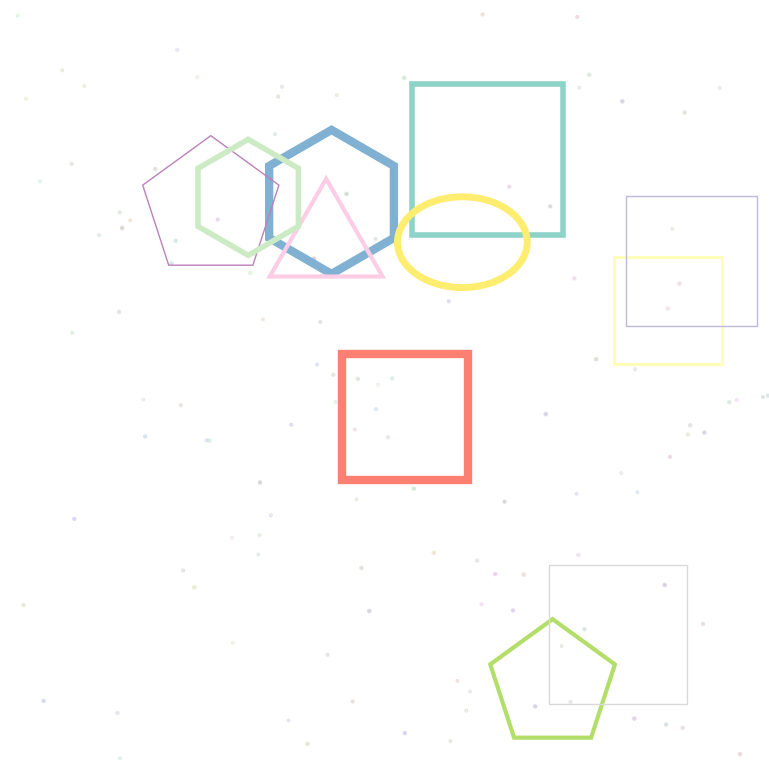[{"shape": "square", "thickness": 2, "radius": 0.49, "center": [0.633, 0.793]}, {"shape": "square", "thickness": 1, "radius": 0.35, "center": [0.868, 0.597]}, {"shape": "square", "thickness": 0.5, "radius": 0.42, "center": [0.898, 0.661]}, {"shape": "square", "thickness": 3, "radius": 0.41, "center": [0.526, 0.458]}, {"shape": "hexagon", "thickness": 3, "radius": 0.47, "center": [0.431, 0.738]}, {"shape": "pentagon", "thickness": 1.5, "radius": 0.43, "center": [0.718, 0.111]}, {"shape": "triangle", "thickness": 1.5, "radius": 0.42, "center": [0.424, 0.683]}, {"shape": "square", "thickness": 0.5, "radius": 0.45, "center": [0.803, 0.176]}, {"shape": "pentagon", "thickness": 0.5, "radius": 0.46, "center": [0.274, 0.731]}, {"shape": "hexagon", "thickness": 2, "radius": 0.38, "center": [0.322, 0.744]}, {"shape": "oval", "thickness": 2.5, "radius": 0.42, "center": [0.6, 0.685]}]